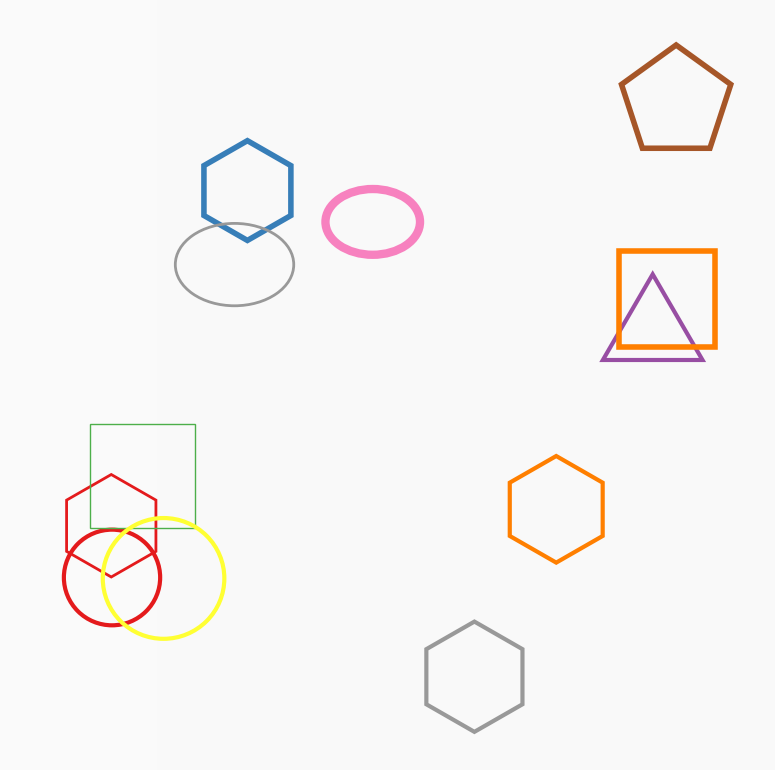[{"shape": "hexagon", "thickness": 1, "radius": 0.33, "center": [0.144, 0.317]}, {"shape": "circle", "thickness": 1.5, "radius": 0.31, "center": [0.145, 0.25]}, {"shape": "hexagon", "thickness": 2, "radius": 0.32, "center": [0.319, 0.753]}, {"shape": "square", "thickness": 0.5, "radius": 0.34, "center": [0.183, 0.382]}, {"shape": "triangle", "thickness": 1.5, "radius": 0.37, "center": [0.842, 0.57]}, {"shape": "hexagon", "thickness": 1.5, "radius": 0.35, "center": [0.718, 0.339]}, {"shape": "square", "thickness": 2, "radius": 0.31, "center": [0.861, 0.611]}, {"shape": "circle", "thickness": 1.5, "radius": 0.39, "center": [0.211, 0.249]}, {"shape": "pentagon", "thickness": 2, "radius": 0.37, "center": [0.872, 0.867]}, {"shape": "oval", "thickness": 3, "radius": 0.31, "center": [0.481, 0.712]}, {"shape": "oval", "thickness": 1, "radius": 0.38, "center": [0.303, 0.656]}, {"shape": "hexagon", "thickness": 1.5, "radius": 0.36, "center": [0.612, 0.121]}]